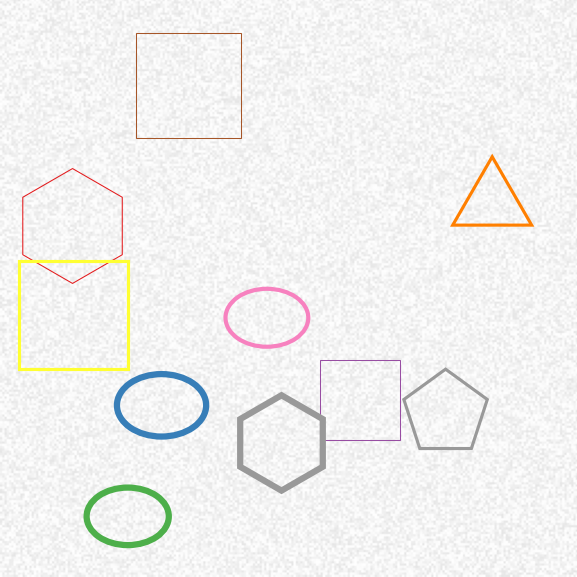[{"shape": "hexagon", "thickness": 0.5, "radius": 0.5, "center": [0.126, 0.608]}, {"shape": "oval", "thickness": 3, "radius": 0.39, "center": [0.28, 0.297]}, {"shape": "oval", "thickness": 3, "radius": 0.36, "center": [0.221, 0.105]}, {"shape": "square", "thickness": 0.5, "radius": 0.35, "center": [0.623, 0.307]}, {"shape": "triangle", "thickness": 1.5, "radius": 0.39, "center": [0.852, 0.649]}, {"shape": "square", "thickness": 1.5, "radius": 0.47, "center": [0.128, 0.454]}, {"shape": "square", "thickness": 0.5, "radius": 0.45, "center": [0.327, 0.851]}, {"shape": "oval", "thickness": 2, "radius": 0.36, "center": [0.462, 0.449]}, {"shape": "pentagon", "thickness": 1.5, "radius": 0.38, "center": [0.772, 0.284]}, {"shape": "hexagon", "thickness": 3, "radius": 0.41, "center": [0.487, 0.232]}]